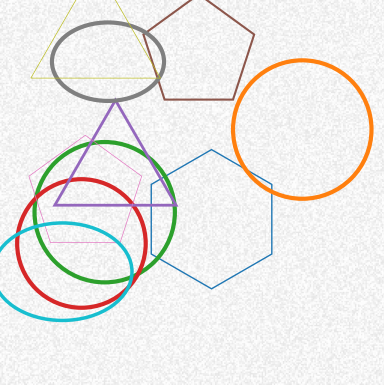[{"shape": "hexagon", "thickness": 1, "radius": 0.9, "center": [0.549, 0.431]}, {"shape": "circle", "thickness": 3, "radius": 0.9, "center": [0.785, 0.664]}, {"shape": "circle", "thickness": 3, "radius": 0.91, "center": [0.272, 0.449]}, {"shape": "circle", "thickness": 3, "radius": 0.83, "center": [0.212, 0.368]}, {"shape": "triangle", "thickness": 2, "radius": 0.91, "center": [0.3, 0.558]}, {"shape": "pentagon", "thickness": 1.5, "radius": 0.76, "center": [0.516, 0.864]}, {"shape": "pentagon", "thickness": 0.5, "radius": 0.77, "center": [0.222, 0.495]}, {"shape": "oval", "thickness": 3, "radius": 0.73, "center": [0.28, 0.84]}, {"shape": "triangle", "thickness": 0.5, "radius": 0.97, "center": [0.248, 0.894]}, {"shape": "oval", "thickness": 2.5, "radius": 0.9, "center": [0.162, 0.294]}]